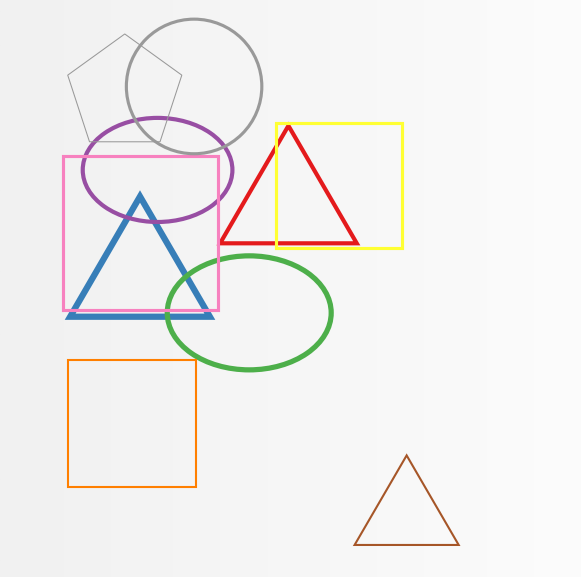[{"shape": "triangle", "thickness": 2, "radius": 0.68, "center": [0.496, 0.646]}, {"shape": "triangle", "thickness": 3, "radius": 0.69, "center": [0.241, 0.52]}, {"shape": "oval", "thickness": 2.5, "radius": 0.71, "center": [0.429, 0.457]}, {"shape": "oval", "thickness": 2, "radius": 0.64, "center": [0.271, 0.705]}, {"shape": "square", "thickness": 1, "radius": 0.55, "center": [0.227, 0.266]}, {"shape": "square", "thickness": 1.5, "radius": 0.54, "center": [0.584, 0.677]}, {"shape": "triangle", "thickness": 1, "radius": 0.52, "center": [0.7, 0.107]}, {"shape": "square", "thickness": 1.5, "radius": 0.67, "center": [0.241, 0.595]}, {"shape": "circle", "thickness": 1.5, "radius": 0.58, "center": [0.334, 0.849]}, {"shape": "pentagon", "thickness": 0.5, "radius": 0.52, "center": [0.215, 0.837]}]